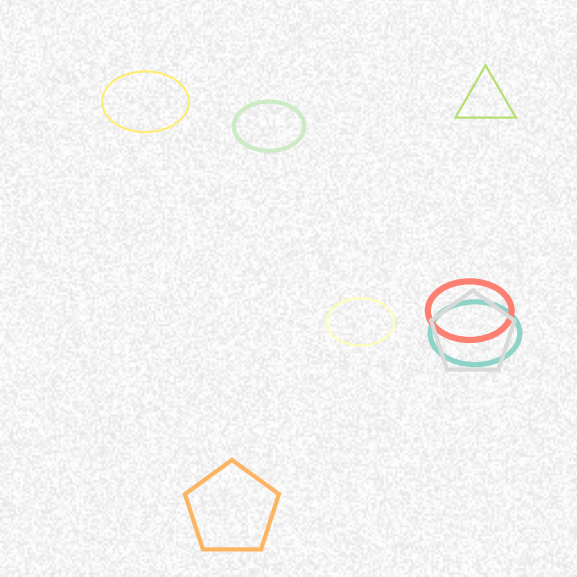[{"shape": "oval", "thickness": 2.5, "radius": 0.39, "center": [0.822, 0.422]}, {"shape": "oval", "thickness": 1, "radius": 0.29, "center": [0.624, 0.442]}, {"shape": "oval", "thickness": 3, "radius": 0.36, "center": [0.813, 0.461]}, {"shape": "pentagon", "thickness": 2, "radius": 0.43, "center": [0.402, 0.117]}, {"shape": "triangle", "thickness": 1, "radius": 0.3, "center": [0.841, 0.826]}, {"shape": "pentagon", "thickness": 2, "radius": 0.38, "center": [0.819, 0.42]}, {"shape": "oval", "thickness": 2, "radius": 0.31, "center": [0.466, 0.781]}, {"shape": "oval", "thickness": 1, "radius": 0.38, "center": [0.252, 0.823]}]